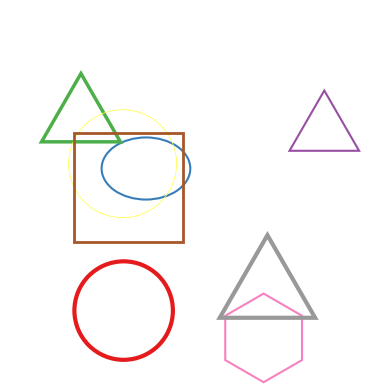[{"shape": "circle", "thickness": 3, "radius": 0.64, "center": [0.321, 0.193]}, {"shape": "oval", "thickness": 1.5, "radius": 0.58, "center": [0.379, 0.562]}, {"shape": "triangle", "thickness": 2.5, "radius": 0.59, "center": [0.21, 0.691]}, {"shape": "triangle", "thickness": 1.5, "radius": 0.52, "center": [0.842, 0.661]}, {"shape": "circle", "thickness": 0.5, "radius": 0.7, "center": [0.318, 0.575]}, {"shape": "square", "thickness": 2, "radius": 0.71, "center": [0.334, 0.514]}, {"shape": "hexagon", "thickness": 1.5, "radius": 0.58, "center": [0.685, 0.122]}, {"shape": "triangle", "thickness": 3, "radius": 0.72, "center": [0.695, 0.246]}]